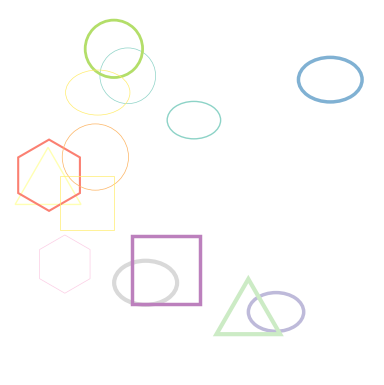[{"shape": "oval", "thickness": 1, "radius": 0.35, "center": [0.504, 0.688]}, {"shape": "circle", "thickness": 0.5, "radius": 0.36, "center": [0.332, 0.803]}, {"shape": "triangle", "thickness": 1, "radius": 0.49, "center": [0.125, 0.518]}, {"shape": "oval", "thickness": 2.5, "radius": 0.36, "center": [0.717, 0.19]}, {"shape": "hexagon", "thickness": 1.5, "radius": 0.46, "center": [0.127, 0.545]}, {"shape": "oval", "thickness": 2.5, "radius": 0.41, "center": [0.858, 0.793]}, {"shape": "circle", "thickness": 0.5, "radius": 0.43, "center": [0.248, 0.592]}, {"shape": "circle", "thickness": 2, "radius": 0.37, "center": [0.296, 0.873]}, {"shape": "hexagon", "thickness": 0.5, "radius": 0.38, "center": [0.168, 0.314]}, {"shape": "oval", "thickness": 3, "radius": 0.41, "center": [0.378, 0.265]}, {"shape": "square", "thickness": 2.5, "radius": 0.44, "center": [0.431, 0.299]}, {"shape": "triangle", "thickness": 3, "radius": 0.48, "center": [0.645, 0.18]}, {"shape": "square", "thickness": 0.5, "radius": 0.35, "center": [0.227, 0.472]}, {"shape": "oval", "thickness": 0.5, "radius": 0.42, "center": [0.254, 0.76]}]